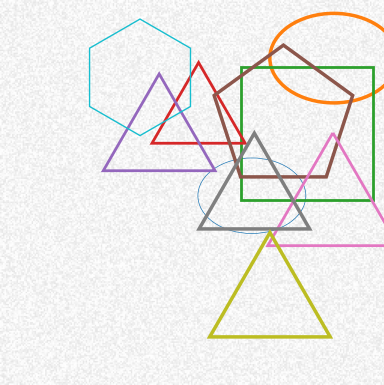[{"shape": "oval", "thickness": 0.5, "radius": 0.7, "center": [0.654, 0.492]}, {"shape": "oval", "thickness": 2.5, "radius": 0.83, "center": [0.867, 0.849]}, {"shape": "square", "thickness": 2, "radius": 0.86, "center": [0.797, 0.653]}, {"shape": "triangle", "thickness": 2, "radius": 0.7, "center": [0.516, 0.698]}, {"shape": "triangle", "thickness": 2, "radius": 0.84, "center": [0.413, 0.64]}, {"shape": "pentagon", "thickness": 2.5, "radius": 0.95, "center": [0.736, 0.694]}, {"shape": "triangle", "thickness": 2, "radius": 0.98, "center": [0.865, 0.46]}, {"shape": "triangle", "thickness": 2.5, "radius": 0.83, "center": [0.661, 0.488]}, {"shape": "triangle", "thickness": 2.5, "radius": 0.9, "center": [0.701, 0.215]}, {"shape": "hexagon", "thickness": 1, "radius": 0.76, "center": [0.364, 0.799]}]